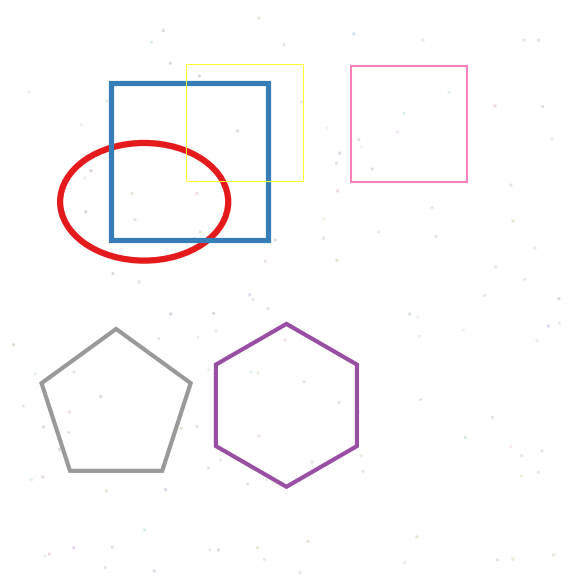[{"shape": "oval", "thickness": 3, "radius": 0.73, "center": [0.25, 0.65]}, {"shape": "square", "thickness": 2.5, "radius": 0.68, "center": [0.328, 0.72]}, {"shape": "hexagon", "thickness": 2, "radius": 0.71, "center": [0.496, 0.297]}, {"shape": "square", "thickness": 0.5, "radius": 0.51, "center": [0.424, 0.787]}, {"shape": "square", "thickness": 1, "radius": 0.5, "center": [0.708, 0.785]}, {"shape": "pentagon", "thickness": 2, "radius": 0.68, "center": [0.201, 0.294]}]